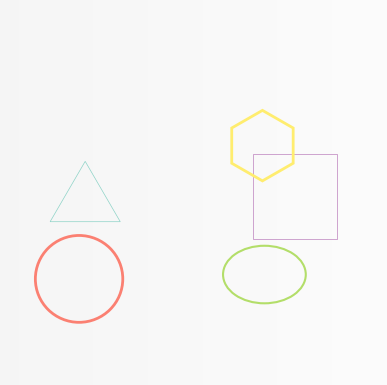[{"shape": "triangle", "thickness": 0.5, "radius": 0.52, "center": [0.22, 0.476]}, {"shape": "circle", "thickness": 2, "radius": 0.56, "center": [0.204, 0.276]}, {"shape": "oval", "thickness": 1.5, "radius": 0.53, "center": [0.682, 0.287]}, {"shape": "square", "thickness": 0.5, "radius": 0.55, "center": [0.762, 0.49]}, {"shape": "hexagon", "thickness": 2, "radius": 0.46, "center": [0.677, 0.622]}]